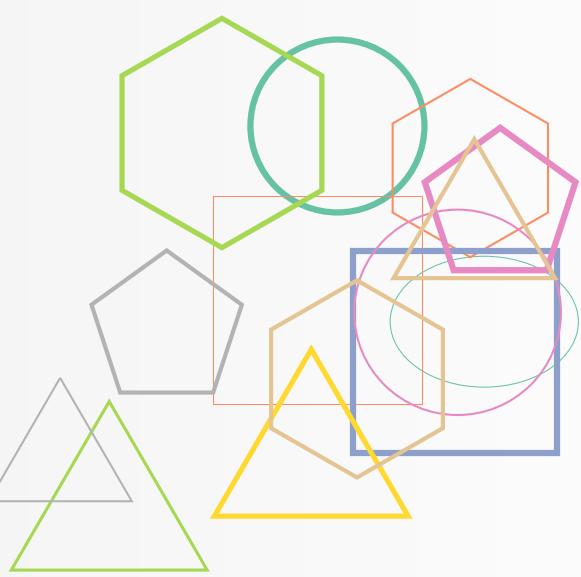[{"shape": "circle", "thickness": 3, "radius": 0.75, "center": [0.581, 0.781]}, {"shape": "oval", "thickness": 0.5, "radius": 0.81, "center": [0.833, 0.442]}, {"shape": "hexagon", "thickness": 1, "radius": 0.77, "center": [0.809, 0.708]}, {"shape": "square", "thickness": 0.5, "radius": 0.9, "center": [0.546, 0.48]}, {"shape": "square", "thickness": 3, "radius": 0.87, "center": [0.783, 0.39]}, {"shape": "pentagon", "thickness": 3, "radius": 0.68, "center": [0.861, 0.642]}, {"shape": "circle", "thickness": 1, "radius": 0.89, "center": [0.787, 0.458]}, {"shape": "triangle", "thickness": 1.5, "radius": 0.97, "center": [0.188, 0.109]}, {"shape": "hexagon", "thickness": 2.5, "radius": 0.99, "center": [0.382, 0.769]}, {"shape": "triangle", "thickness": 2.5, "radius": 0.96, "center": [0.536, 0.202]}, {"shape": "hexagon", "thickness": 2, "radius": 0.85, "center": [0.614, 0.343]}, {"shape": "triangle", "thickness": 2, "radius": 0.8, "center": [0.816, 0.598]}, {"shape": "triangle", "thickness": 1, "radius": 0.71, "center": [0.103, 0.202]}, {"shape": "pentagon", "thickness": 2, "radius": 0.68, "center": [0.287, 0.429]}]